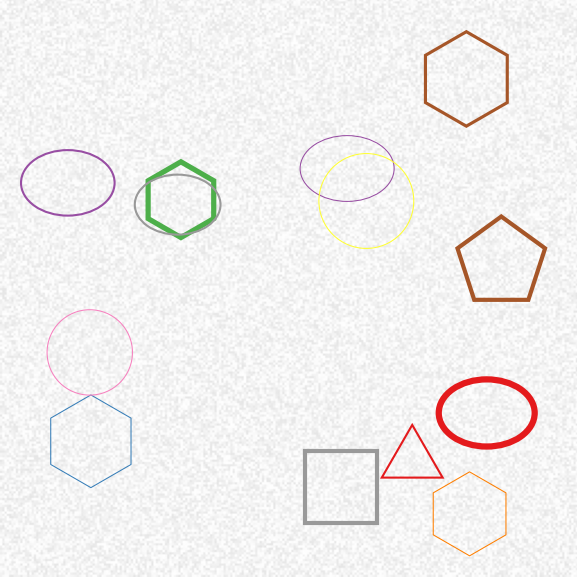[{"shape": "triangle", "thickness": 1, "radius": 0.3, "center": [0.714, 0.203]}, {"shape": "oval", "thickness": 3, "radius": 0.42, "center": [0.843, 0.284]}, {"shape": "hexagon", "thickness": 0.5, "radius": 0.4, "center": [0.157, 0.235]}, {"shape": "hexagon", "thickness": 2.5, "radius": 0.33, "center": [0.313, 0.653]}, {"shape": "oval", "thickness": 1, "radius": 0.41, "center": [0.117, 0.682]}, {"shape": "oval", "thickness": 0.5, "radius": 0.41, "center": [0.601, 0.707]}, {"shape": "hexagon", "thickness": 0.5, "radius": 0.36, "center": [0.813, 0.109]}, {"shape": "circle", "thickness": 0.5, "radius": 0.41, "center": [0.634, 0.651]}, {"shape": "hexagon", "thickness": 1.5, "radius": 0.41, "center": [0.808, 0.862]}, {"shape": "pentagon", "thickness": 2, "radius": 0.4, "center": [0.868, 0.544]}, {"shape": "circle", "thickness": 0.5, "radius": 0.37, "center": [0.155, 0.389]}, {"shape": "square", "thickness": 2, "radius": 0.31, "center": [0.59, 0.155]}, {"shape": "oval", "thickness": 1, "radius": 0.37, "center": [0.308, 0.645]}]